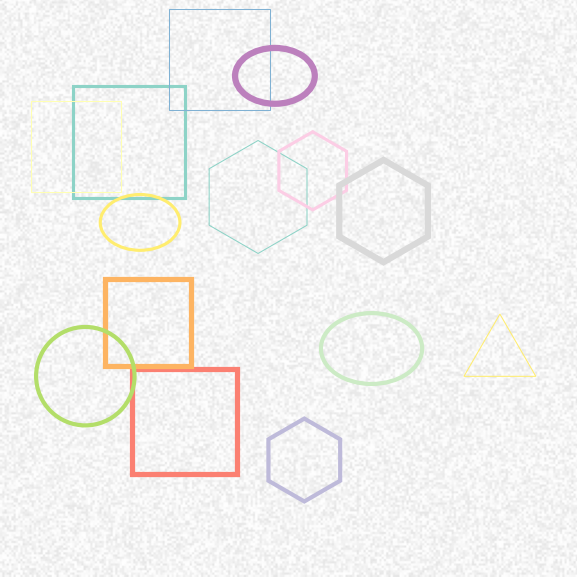[{"shape": "square", "thickness": 1.5, "radius": 0.49, "center": [0.223, 0.754]}, {"shape": "hexagon", "thickness": 0.5, "radius": 0.49, "center": [0.447, 0.658]}, {"shape": "square", "thickness": 0.5, "radius": 0.39, "center": [0.131, 0.745]}, {"shape": "hexagon", "thickness": 2, "radius": 0.36, "center": [0.527, 0.203]}, {"shape": "square", "thickness": 2.5, "radius": 0.45, "center": [0.319, 0.269]}, {"shape": "square", "thickness": 0.5, "radius": 0.44, "center": [0.38, 0.896]}, {"shape": "square", "thickness": 2.5, "radius": 0.38, "center": [0.256, 0.441]}, {"shape": "circle", "thickness": 2, "radius": 0.43, "center": [0.148, 0.348]}, {"shape": "hexagon", "thickness": 1.5, "radius": 0.34, "center": [0.541, 0.703]}, {"shape": "hexagon", "thickness": 3, "radius": 0.44, "center": [0.664, 0.634]}, {"shape": "oval", "thickness": 3, "radius": 0.35, "center": [0.476, 0.868]}, {"shape": "oval", "thickness": 2, "radius": 0.44, "center": [0.643, 0.396]}, {"shape": "triangle", "thickness": 0.5, "radius": 0.36, "center": [0.866, 0.383]}, {"shape": "oval", "thickness": 1.5, "radius": 0.34, "center": [0.243, 0.614]}]